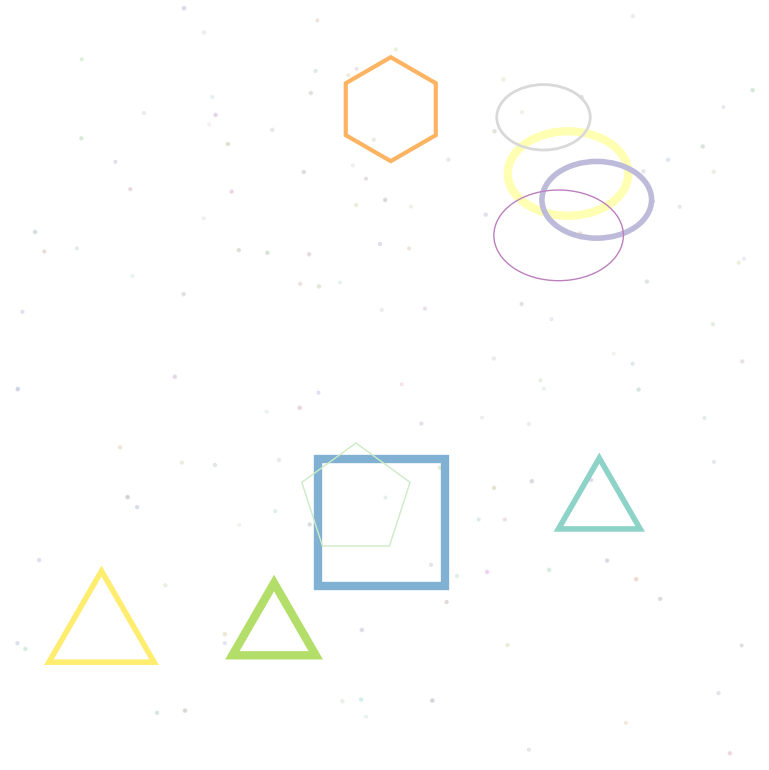[{"shape": "triangle", "thickness": 2, "radius": 0.31, "center": [0.778, 0.344]}, {"shape": "oval", "thickness": 3, "radius": 0.39, "center": [0.738, 0.775]}, {"shape": "oval", "thickness": 2, "radius": 0.36, "center": [0.775, 0.741]}, {"shape": "square", "thickness": 3, "radius": 0.41, "center": [0.495, 0.322]}, {"shape": "hexagon", "thickness": 1.5, "radius": 0.34, "center": [0.508, 0.858]}, {"shape": "triangle", "thickness": 3, "radius": 0.31, "center": [0.356, 0.18]}, {"shape": "oval", "thickness": 1, "radius": 0.3, "center": [0.706, 0.848]}, {"shape": "oval", "thickness": 0.5, "radius": 0.42, "center": [0.725, 0.694]}, {"shape": "pentagon", "thickness": 0.5, "radius": 0.37, "center": [0.462, 0.351]}, {"shape": "triangle", "thickness": 2, "radius": 0.39, "center": [0.132, 0.179]}]